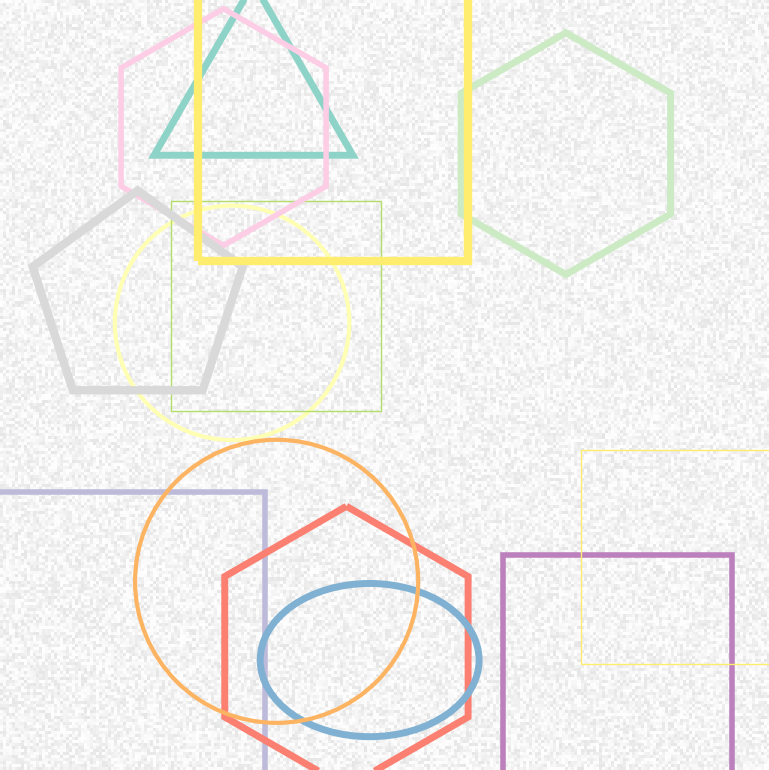[{"shape": "triangle", "thickness": 2.5, "radius": 0.75, "center": [0.329, 0.873]}, {"shape": "circle", "thickness": 1.5, "radius": 0.76, "center": [0.301, 0.581]}, {"shape": "square", "thickness": 2, "radius": 0.95, "center": [0.153, 0.171]}, {"shape": "hexagon", "thickness": 2.5, "radius": 0.91, "center": [0.45, 0.16]}, {"shape": "oval", "thickness": 2.5, "radius": 0.71, "center": [0.48, 0.143]}, {"shape": "circle", "thickness": 1.5, "radius": 0.92, "center": [0.359, 0.245]}, {"shape": "square", "thickness": 0.5, "radius": 0.68, "center": [0.359, 0.603]}, {"shape": "hexagon", "thickness": 2, "radius": 0.77, "center": [0.29, 0.835]}, {"shape": "pentagon", "thickness": 3, "radius": 0.72, "center": [0.179, 0.609]}, {"shape": "square", "thickness": 2, "radius": 0.74, "center": [0.802, 0.131]}, {"shape": "hexagon", "thickness": 2.5, "radius": 0.78, "center": [0.735, 0.8]}, {"shape": "square", "thickness": 0.5, "radius": 0.69, "center": [0.894, 0.277]}, {"shape": "square", "thickness": 3, "radius": 0.87, "center": [0.433, 0.836]}]